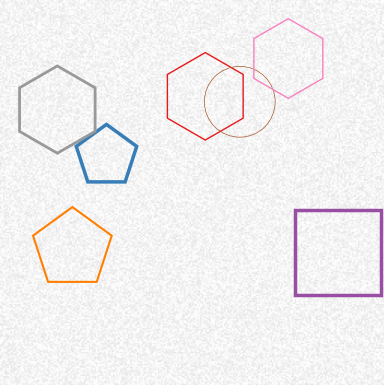[{"shape": "hexagon", "thickness": 1, "radius": 0.57, "center": [0.533, 0.75]}, {"shape": "pentagon", "thickness": 2.5, "radius": 0.41, "center": [0.277, 0.594]}, {"shape": "square", "thickness": 2.5, "radius": 0.56, "center": [0.877, 0.344]}, {"shape": "pentagon", "thickness": 1.5, "radius": 0.54, "center": [0.188, 0.355]}, {"shape": "circle", "thickness": 0.5, "radius": 0.46, "center": [0.623, 0.736]}, {"shape": "hexagon", "thickness": 1, "radius": 0.52, "center": [0.749, 0.848]}, {"shape": "hexagon", "thickness": 2, "radius": 0.57, "center": [0.149, 0.715]}]